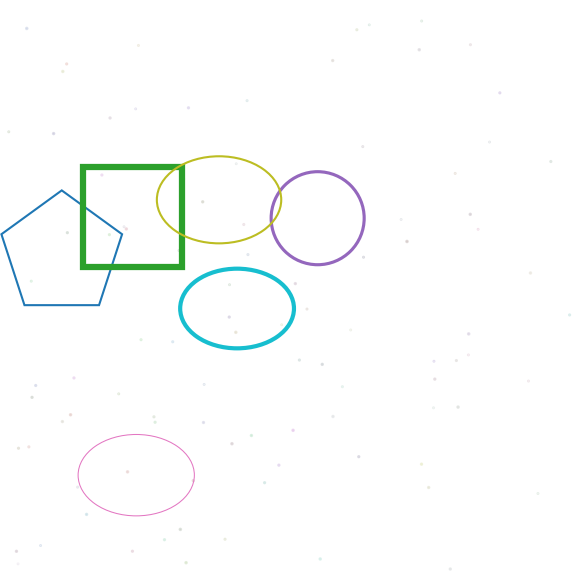[{"shape": "pentagon", "thickness": 1, "radius": 0.55, "center": [0.107, 0.56]}, {"shape": "square", "thickness": 3, "radius": 0.43, "center": [0.229, 0.623]}, {"shape": "circle", "thickness": 1.5, "radius": 0.4, "center": [0.55, 0.621]}, {"shape": "oval", "thickness": 0.5, "radius": 0.5, "center": [0.236, 0.176]}, {"shape": "oval", "thickness": 1, "radius": 0.54, "center": [0.379, 0.653]}, {"shape": "oval", "thickness": 2, "radius": 0.49, "center": [0.411, 0.465]}]